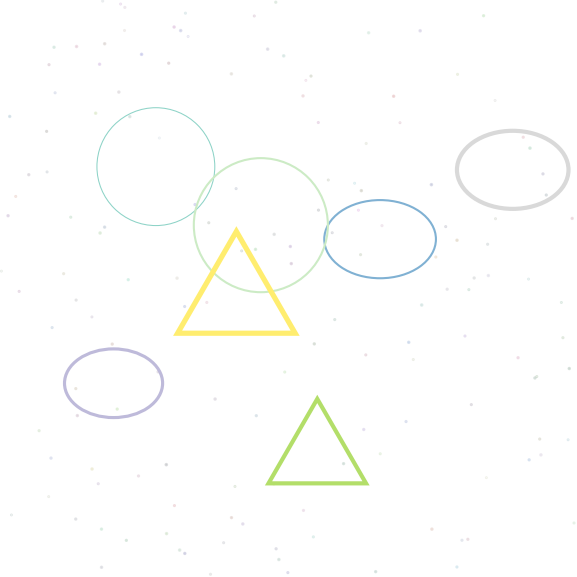[{"shape": "circle", "thickness": 0.5, "radius": 0.51, "center": [0.27, 0.711]}, {"shape": "oval", "thickness": 1.5, "radius": 0.42, "center": [0.197, 0.336]}, {"shape": "oval", "thickness": 1, "radius": 0.48, "center": [0.658, 0.585]}, {"shape": "triangle", "thickness": 2, "radius": 0.49, "center": [0.549, 0.211]}, {"shape": "oval", "thickness": 2, "radius": 0.48, "center": [0.888, 0.705]}, {"shape": "circle", "thickness": 1, "radius": 0.58, "center": [0.452, 0.609]}, {"shape": "triangle", "thickness": 2.5, "radius": 0.59, "center": [0.409, 0.481]}]